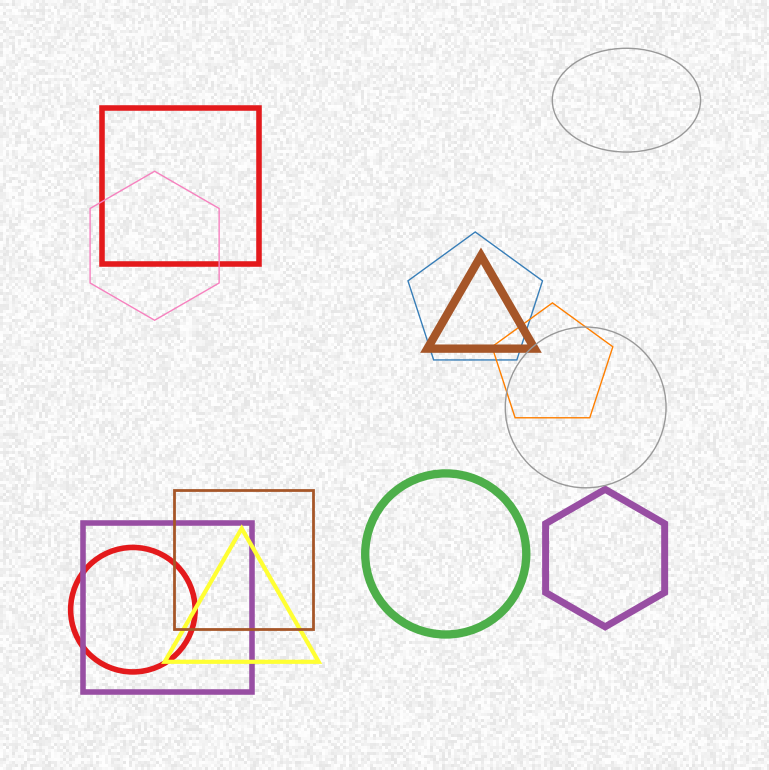[{"shape": "square", "thickness": 2, "radius": 0.51, "center": [0.235, 0.759]}, {"shape": "circle", "thickness": 2, "radius": 0.4, "center": [0.173, 0.208]}, {"shape": "pentagon", "thickness": 0.5, "radius": 0.46, "center": [0.617, 0.607]}, {"shape": "circle", "thickness": 3, "radius": 0.52, "center": [0.579, 0.281]}, {"shape": "hexagon", "thickness": 2.5, "radius": 0.45, "center": [0.786, 0.275]}, {"shape": "square", "thickness": 2, "radius": 0.55, "center": [0.218, 0.211]}, {"shape": "pentagon", "thickness": 0.5, "radius": 0.41, "center": [0.717, 0.524]}, {"shape": "triangle", "thickness": 1.5, "radius": 0.58, "center": [0.314, 0.198]}, {"shape": "triangle", "thickness": 3, "radius": 0.4, "center": [0.625, 0.587]}, {"shape": "square", "thickness": 1, "radius": 0.45, "center": [0.317, 0.274]}, {"shape": "hexagon", "thickness": 0.5, "radius": 0.48, "center": [0.201, 0.681]}, {"shape": "oval", "thickness": 0.5, "radius": 0.48, "center": [0.814, 0.87]}, {"shape": "circle", "thickness": 0.5, "radius": 0.52, "center": [0.761, 0.471]}]